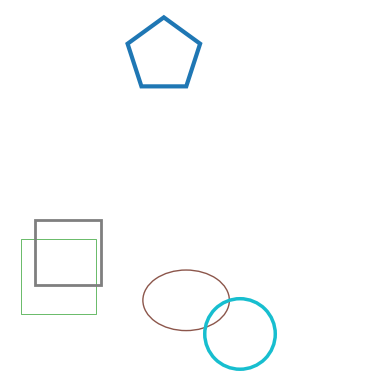[{"shape": "pentagon", "thickness": 3, "radius": 0.5, "center": [0.426, 0.856]}, {"shape": "square", "thickness": 0.5, "radius": 0.49, "center": [0.151, 0.281]}, {"shape": "oval", "thickness": 1, "radius": 0.56, "center": [0.483, 0.22]}, {"shape": "square", "thickness": 2, "radius": 0.42, "center": [0.176, 0.344]}, {"shape": "circle", "thickness": 2.5, "radius": 0.46, "center": [0.623, 0.133]}]